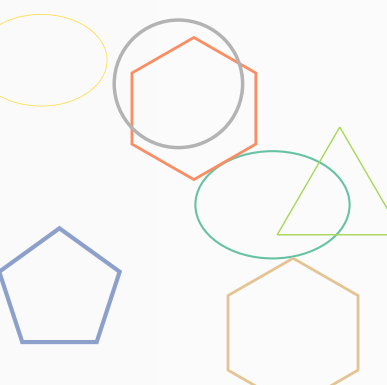[{"shape": "oval", "thickness": 1.5, "radius": 0.99, "center": [0.703, 0.468]}, {"shape": "hexagon", "thickness": 2, "radius": 0.92, "center": [0.5, 0.718]}, {"shape": "pentagon", "thickness": 3, "radius": 0.82, "center": [0.153, 0.244]}, {"shape": "triangle", "thickness": 1, "radius": 0.93, "center": [0.877, 0.483]}, {"shape": "oval", "thickness": 0.5, "radius": 0.85, "center": [0.106, 0.844]}, {"shape": "hexagon", "thickness": 2, "radius": 0.97, "center": [0.756, 0.135]}, {"shape": "circle", "thickness": 2.5, "radius": 0.83, "center": [0.46, 0.782]}]